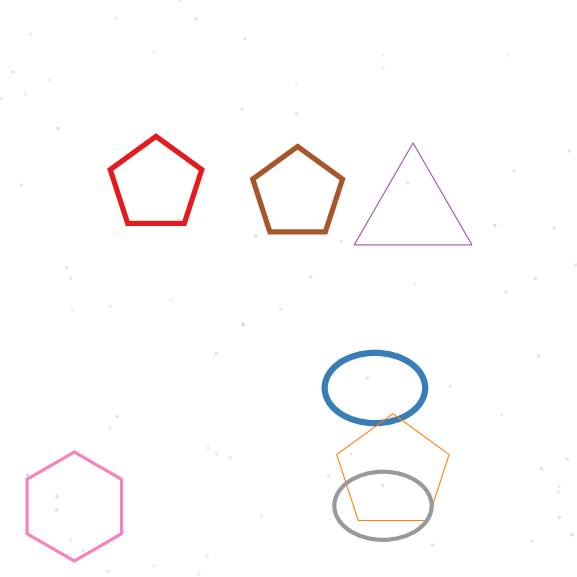[{"shape": "pentagon", "thickness": 2.5, "radius": 0.42, "center": [0.27, 0.68]}, {"shape": "oval", "thickness": 3, "radius": 0.44, "center": [0.649, 0.327]}, {"shape": "triangle", "thickness": 0.5, "radius": 0.59, "center": [0.715, 0.634]}, {"shape": "pentagon", "thickness": 0.5, "radius": 0.51, "center": [0.68, 0.18]}, {"shape": "pentagon", "thickness": 2.5, "radius": 0.41, "center": [0.515, 0.664]}, {"shape": "hexagon", "thickness": 1.5, "radius": 0.47, "center": [0.129, 0.122]}, {"shape": "oval", "thickness": 2, "radius": 0.42, "center": [0.663, 0.123]}]